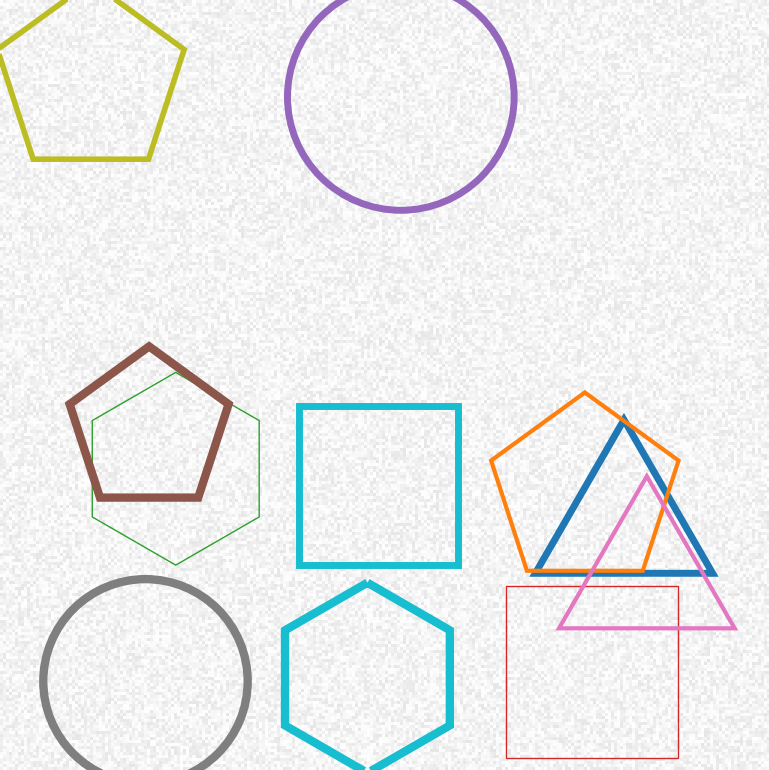[{"shape": "triangle", "thickness": 2.5, "radius": 0.66, "center": [0.81, 0.322]}, {"shape": "pentagon", "thickness": 1.5, "radius": 0.64, "center": [0.76, 0.362]}, {"shape": "hexagon", "thickness": 0.5, "radius": 0.63, "center": [0.228, 0.391]}, {"shape": "square", "thickness": 0.5, "radius": 0.56, "center": [0.769, 0.128]}, {"shape": "circle", "thickness": 2.5, "radius": 0.74, "center": [0.521, 0.874]}, {"shape": "pentagon", "thickness": 3, "radius": 0.54, "center": [0.194, 0.442]}, {"shape": "triangle", "thickness": 1.5, "radius": 0.66, "center": [0.84, 0.25]}, {"shape": "circle", "thickness": 3, "radius": 0.66, "center": [0.189, 0.115]}, {"shape": "pentagon", "thickness": 2, "radius": 0.64, "center": [0.118, 0.896]}, {"shape": "hexagon", "thickness": 3, "radius": 0.62, "center": [0.477, 0.12]}, {"shape": "square", "thickness": 2.5, "radius": 0.52, "center": [0.492, 0.37]}]